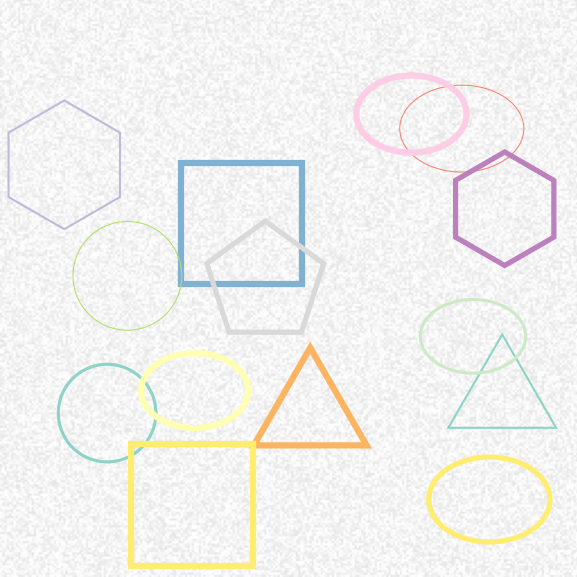[{"shape": "circle", "thickness": 1.5, "radius": 0.42, "center": [0.185, 0.284]}, {"shape": "triangle", "thickness": 1, "radius": 0.54, "center": [0.87, 0.312]}, {"shape": "oval", "thickness": 3, "radius": 0.46, "center": [0.337, 0.323]}, {"shape": "hexagon", "thickness": 1, "radius": 0.56, "center": [0.111, 0.714]}, {"shape": "oval", "thickness": 0.5, "radius": 0.54, "center": [0.8, 0.776]}, {"shape": "square", "thickness": 3, "radius": 0.52, "center": [0.418, 0.613]}, {"shape": "triangle", "thickness": 3, "radius": 0.56, "center": [0.537, 0.284]}, {"shape": "circle", "thickness": 0.5, "radius": 0.47, "center": [0.221, 0.522]}, {"shape": "oval", "thickness": 3, "radius": 0.48, "center": [0.712, 0.802]}, {"shape": "pentagon", "thickness": 2.5, "radius": 0.53, "center": [0.459, 0.51]}, {"shape": "hexagon", "thickness": 2.5, "radius": 0.49, "center": [0.874, 0.638]}, {"shape": "oval", "thickness": 1.5, "radius": 0.46, "center": [0.819, 0.417]}, {"shape": "square", "thickness": 3, "radius": 0.53, "center": [0.332, 0.125]}, {"shape": "oval", "thickness": 2.5, "radius": 0.52, "center": [0.847, 0.134]}]